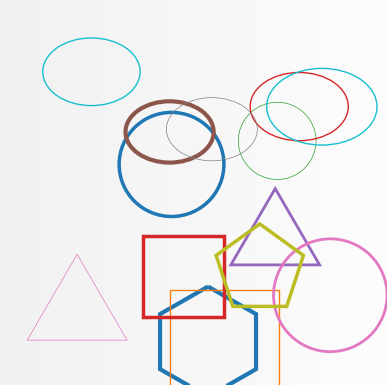[{"shape": "circle", "thickness": 2.5, "radius": 0.68, "center": [0.443, 0.573]}, {"shape": "hexagon", "thickness": 3, "radius": 0.71, "center": [0.537, 0.113]}, {"shape": "square", "thickness": 1, "radius": 0.71, "center": [0.58, 0.106]}, {"shape": "circle", "thickness": 0.5, "radius": 0.5, "center": [0.715, 0.634]}, {"shape": "square", "thickness": 2.5, "radius": 0.53, "center": [0.473, 0.283]}, {"shape": "oval", "thickness": 1, "radius": 0.63, "center": [0.772, 0.723]}, {"shape": "triangle", "thickness": 2, "radius": 0.66, "center": [0.71, 0.378]}, {"shape": "oval", "thickness": 3, "radius": 0.57, "center": [0.438, 0.657]}, {"shape": "triangle", "thickness": 0.5, "radius": 0.74, "center": [0.199, 0.191]}, {"shape": "circle", "thickness": 2, "radius": 0.73, "center": [0.852, 0.233]}, {"shape": "oval", "thickness": 0.5, "radius": 0.59, "center": [0.547, 0.664]}, {"shape": "pentagon", "thickness": 2.5, "radius": 0.59, "center": [0.67, 0.3]}, {"shape": "oval", "thickness": 1, "radius": 0.71, "center": [0.831, 0.723]}, {"shape": "oval", "thickness": 1, "radius": 0.63, "center": [0.236, 0.814]}]